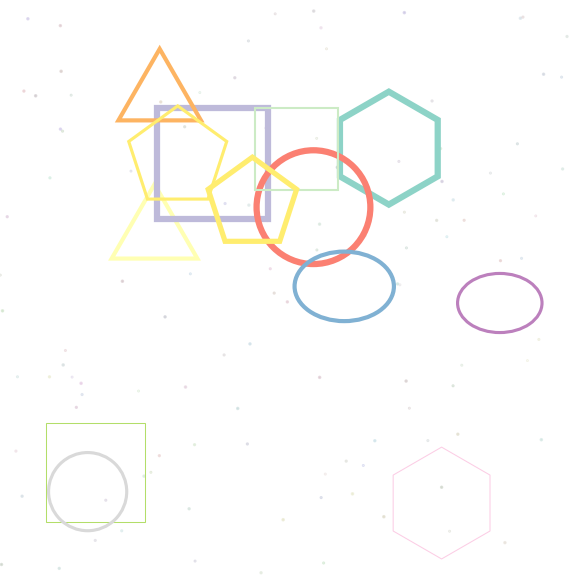[{"shape": "hexagon", "thickness": 3, "radius": 0.49, "center": [0.673, 0.743]}, {"shape": "triangle", "thickness": 2, "radius": 0.43, "center": [0.268, 0.594]}, {"shape": "square", "thickness": 3, "radius": 0.48, "center": [0.368, 0.717]}, {"shape": "circle", "thickness": 3, "radius": 0.49, "center": [0.543, 0.64]}, {"shape": "oval", "thickness": 2, "radius": 0.43, "center": [0.596, 0.503]}, {"shape": "triangle", "thickness": 2, "radius": 0.41, "center": [0.277, 0.832]}, {"shape": "square", "thickness": 0.5, "radius": 0.43, "center": [0.165, 0.181]}, {"shape": "hexagon", "thickness": 0.5, "radius": 0.48, "center": [0.765, 0.128]}, {"shape": "circle", "thickness": 1.5, "radius": 0.34, "center": [0.152, 0.148]}, {"shape": "oval", "thickness": 1.5, "radius": 0.37, "center": [0.865, 0.474]}, {"shape": "square", "thickness": 1, "radius": 0.36, "center": [0.514, 0.741]}, {"shape": "pentagon", "thickness": 2.5, "radius": 0.4, "center": [0.437, 0.646]}, {"shape": "pentagon", "thickness": 1.5, "radius": 0.45, "center": [0.308, 0.727]}]